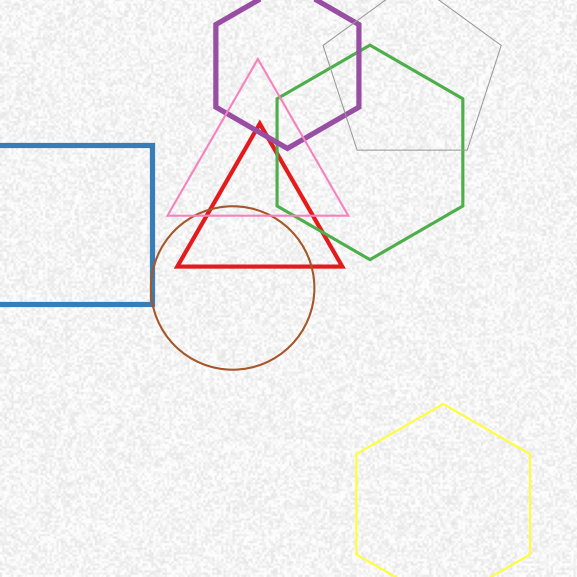[{"shape": "triangle", "thickness": 2, "radius": 0.82, "center": [0.45, 0.62]}, {"shape": "square", "thickness": 2.5, "radius": 0.69, "center": [0.126, 0.611]}, {"shape": "hexagon", "thickness": 1.5, "radius": 0.93, "center": [0.641, 0.735]}, {"shape": "hexagon", "thickness": 2.5, "radius": 0.72, "center": [0.498, 0.885]}, {"shape": "hexagon", "thickness": 1, "radius": 0.87, "center": [0.767, 0.126]}, {"shape": "circle", "thickness": 1, "radius": 0.71, "center": [0.403, 0.5]}, {"shape": "triangle", "thickness": 1, "radius": 0.9, "center": [0.447, 0.716]}, {"shape": "pentagon", "thickness": 0.5, "radius": 0.81, "center": [0.714, 0.87]}]